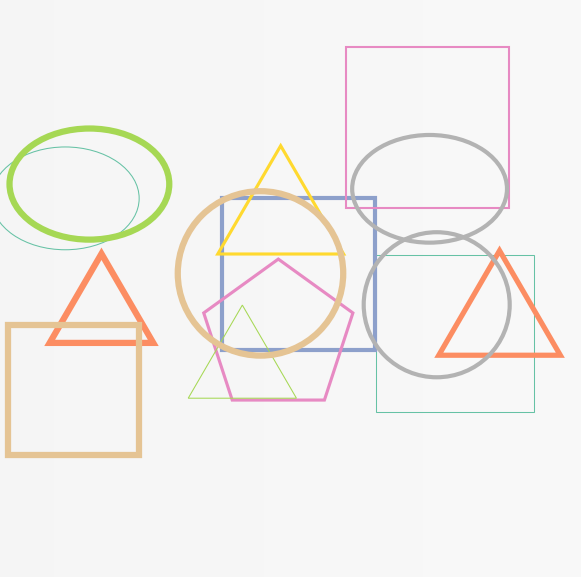[{"shape": "oval", "thickness": 0.5, "radius": 0.64, "center": [0.112, 0.656]}, {"shape": "square", "thickness": 0.5, "radius": 0.68, "center": [0.783, 0.422]}, {"shape": "triangle", "thickness": 2.5, "radius": 0.6, "center": [0.859, 0.444]}, {"shape": "triangle", "thickness": 3, "radius": 0.51, "center": [0.175, 0.457]}, {"shape": "square", "thickness": 2, "radius": 0.66, "center": [0.514, 0.525]}, {"shape": "pentagon", "thickness": 1.5, "radius": 0.67, "center": [0.479, 0.416]}, {"shape": "square", "thickness": 1, "radius": 0.7, "center": [0.735, 0.779]}, {"shape": "triangle", "thickness": 0.5, "radius": 0.54, "center": [0.417, 0.363]}, {"shape": "oval", "thickness": 3, "radius": 0.69, "center": [0.154, 0.68]}, {"shape": "triangle", "thickness": 1.5, "radius": 0.62, "center": [0.483, 0.622]}, {"shape": "square", "thickness": 3, "radius": 0.56, "center": [0.126, 0.323]}, {"shape": "circle", "thickness": 3, "radius": 0.71, "center": [0.448, 0.526]}, {"shape": "oval", "thickness": 2, "radius": 0.67, "center": [0.739, 0.672]}, {"shape": "circle", "thickness": 2, "radius": 0.63, "center": [0.751, 0.471]}]